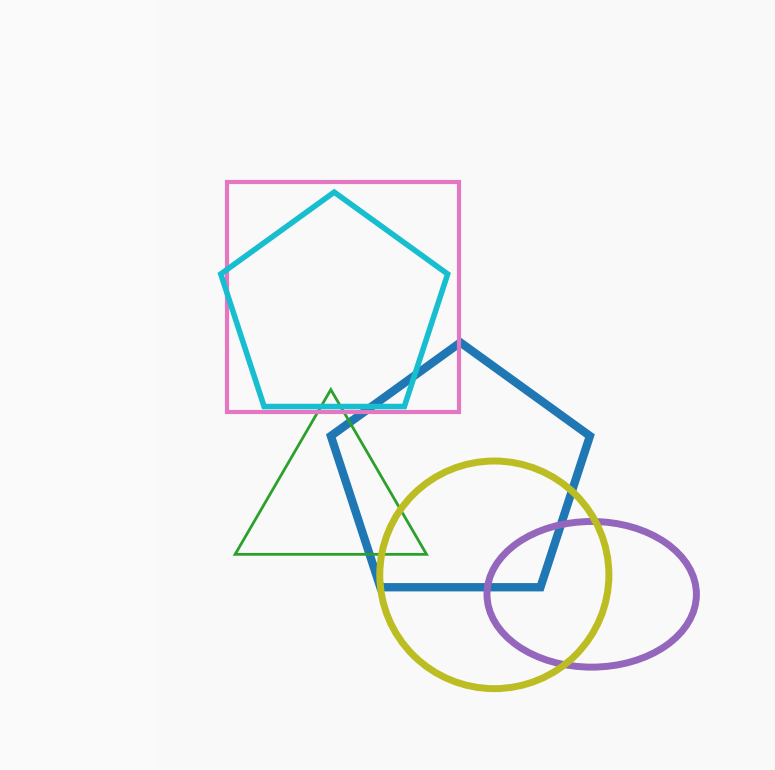[{"shape": "pentagon", "thickness": 3, "radius": 0.88, "center": [0.594, 0.379]}, {"shape": "triangle", "thickness": 1, "radius": 0.71, "center": [0.427, 0.351]}, {"shape": "oval", "thickness": 2.5, "radius": 0.68, "center": [0.763, 0.228]}, {"shape": "square", "thickness": 1.5, "radius": 0.75, "center": [0.442, 0.614]}, {"shape": "circle", "thickness": 2.5, "radius": 0.74, "center": [0.638, 0.253]}, {"shape": "pentagon", "thickness": 2, "radius": 0.77, "center": [0.431, 0.597]}]